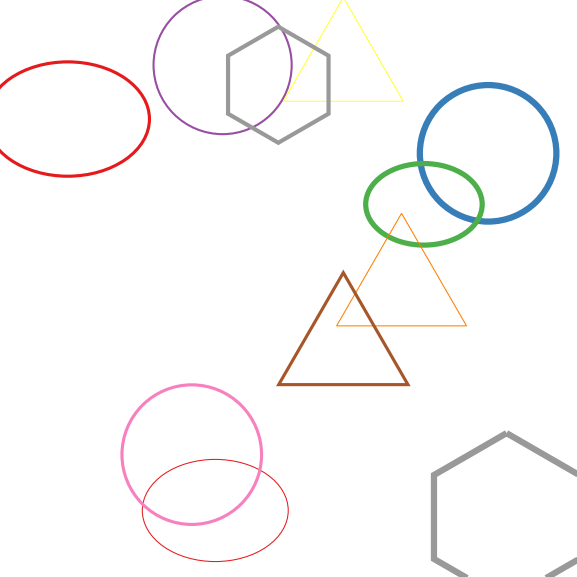[{"shape": "oval", "thickness": 0.5, "radius": 0.63, "center": [0.373, 0.115]}, {"shape": "oval", "thickness": 1.5, "radius": 0.71, "center": [0.117, 0.793]}, {"shape": "circle", "thickness": 3, "radius": 0.59, "center": [0.845, 0.734]}, {"shape": "oval", "thickness": 2.5, "radius": 0.5, "center": [0.734, 0.645]}, {"shape": "circle", "thickness": 1, "radius": 0.6, "center": [0.385, 0.886]}, {"shape": "triangle", "thickness": 0.5, "radius": 0.65, "center": [0.695, 0.5]}, {"shape": "triangle", "thickness": 0.5, "radius": 0.6, "center": [0.594, 0.884]}, {"shape": "triangle", "thickness": 1.5, "radius": 0.65, "center": [0.594, 0.398]}, {"shape": "circle", "thickness": 1.5, "radius": 0.6, "center": [0.332, 0.212]}, {"shape": "hexagon", "thickness": 3, "radius": 0.73, "center": [0.877, 0.104]}, {"shape": "hexagon", "thickness": 2, "radius": 0.5, "center": [0.482, 0.852]}]